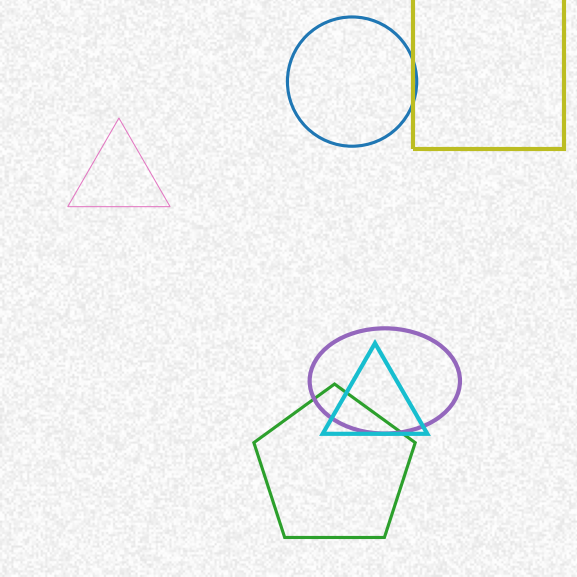[{"shape": "circle", "thickness": 1.5, "radius": 0.56, "center": [0.61, 0.858]}, {"shape": "pentagon", "thickness": 1.5, "radius": 0.73, "center": [0.579, 0.187]}, {"shape": "oval", "thickness": 2, "radius": 0.65, "center": [0.666, 0.339]}, {"shape": "triangle", "thickness": 0.5, "radius": 0.51, "center": [0.206, 0.692]}, {"shape": "square", "thickness": 2, "radius": 0.65, "center": [0.846, 0.871]}, {"shape": "triangle", "thickness": 2, "radius": 0.52, "center": [0.649, 0.3]}]